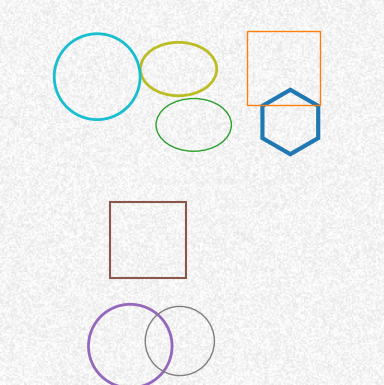[{"shape": "hexagon", "thickness": 3, "radius": 0.42, "center": [0.754, 0.683]}, {"shape": "square", "thickness": 1, "radius": 0.48, "center": [0.736, 0.823]}, {"shape": "oval", "thickness": 1, "radius": 0.49, "center": [0.503, 0.676]}, {"shape": "circle", "thickness": 2, "radius": 0.54, "center": [0.338, 0.101]}, {"shape": "square", "thickness": 1.5, "radius": 0.49, "center": [0.384, 0.376]}, {"shape": "circle", "thickness": 1, "radius": 0.45, "center": [0.467, 0.114]}, {"shape": "oval", "thickness": 2, "radius": 0.5, "center": [0.464, 0.821]}, {"shape": "circle", "thickness": 2, "radius": 0.56, "center": [0.252, 0.801]}]